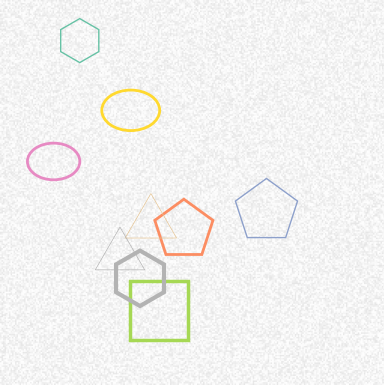[{"shape": "hexagon", "thickness": 1, "radius": 0.29, "center": [0.207, 0.895]}, {"shape": "pentagon", "thickness": 2, "radius": 0.4, "center": [0.478, 0.403]}, {"shape": "pentagon", "thickness": 1, "radius": 0.42, "center": [0.692, 0.452]}, {"shape": "oval", "thickness": 2, "radius": 0.34, "center": [0.139, 0.581]}, {"shape": "square", "thickness": 2.5, "radius": 0.38, "center": [0.413, 0.194]}, {"shape": "oval", "thickness": 2, "radius": 0.38, "center": [0.34, 0.713]}, {"shape": "triangle", "thickness": 0.5, "radius": 0.39, "center": [0.392, 0.42]}, {"shape": "triangle", "thickness": 0.5, "radius": 0.37, "center": [0.312, 0.336]}, {"shape": "hexagon", "thickness": 3, "radius": 0.36, "center": [0.364, 0.277]}]